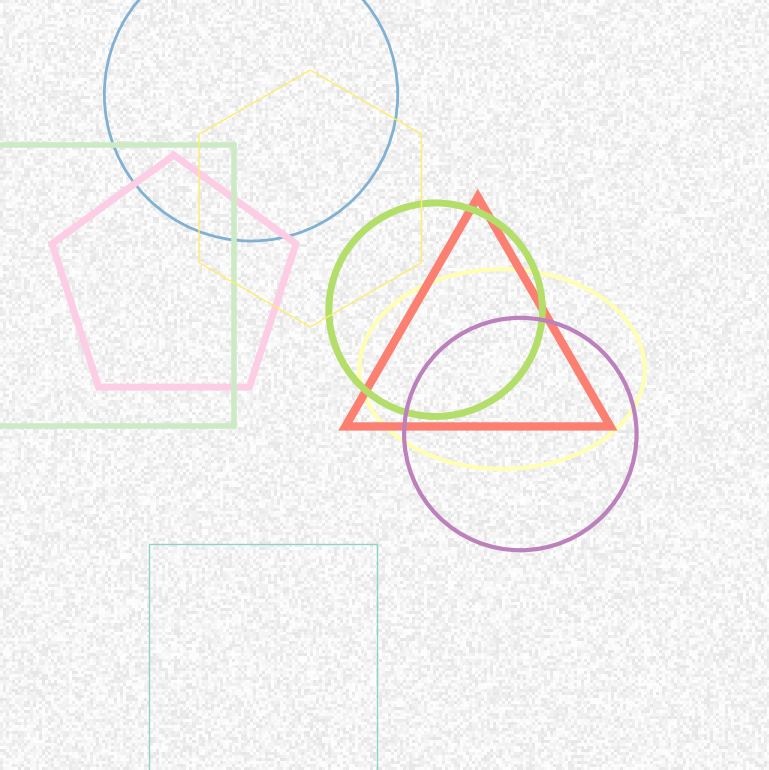[{"shape": "square", "thickness": 0.5, "radius": 0.74, "center": [0.341, 0.145]}, {"shape": "oval", "thickness": 1.5, "radius": 0.93, "center": [0.652, 0.521]}, {"shape": "triangle", "thickness": 3, "radius": 0.99, "center": [0.621, 0.545]}, {"shape": "circle", "thickness": 1, "radius": 0.95, "center": [0.326, 0.877]}, {"shape": "circle", "thickness": 2.5, "radius": 0.69, "center": [0.566, 0.598]}, {"shape": "pentagon", "thickness": 2.5, "radius": 0.83, "center": [0.226, 0.632]}, {"shape": "circle", "thickness": 1.5, "radius": 0.75, "center": [0.676, 0.436]}, {"shape": "square", "thickness": 2, "radius": 0.91, "center": [0.122, 0.629]}, {"shape": "hexagon", "thickness": 0.5, "radius": 0.83, "center": [0.403, 0.742]}]